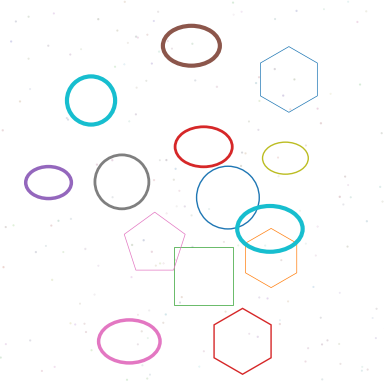[{"shape": "hexagon", "thickness": 0.5, "radius": 0.43, "center": [0.75, 0.794]}, {"shape": "circle", "thickness": 1, "radius": 0.41, "center": [0.592, 0.487]}, {"shape": "hexagon", "thickness": 0.5, "radius": 0.38, "center": [0.704, 0.33]}, {"shape": "square", "thickness": 0.5, "radius": 0.38, "center": [0.529, 0.284]}, {"shape": "oval", "thickness": 2, "radius": 0.37, "center": [0.529, 0.619]}, {"shape": "hexagon", "thickness": 1, "radius": 0.43, "center": [0.63, 0.113]}, {"shape": "oval", "thickness": 2.5, "radius": 0.3, "center": [0.126, 0.526]}, {"shape": "oval", "thickness": 3, "radius": 0.37, "center": [0.497, 0.881]}, {"shape": "pentagon", "thickness": 0.5, "radius": 0.42, "center": [0.402, 0.366]}, {"shape": "oval", "thickness": 2.5, "radius": 0.4, "center": [0.336, 0.113]}, {"shape": "circle", "thickness": 2, "radius": 0.35, "center": [0.317, 0.528]}, {"shape": "oval", "thickness": 1, "radius": 0.3, "center": [0.741, 0.589]}, {"shape": "circle", "thickness": 3, "radius": 0.31, "center": [0.236, 0.739]}, {"shape": "oval", "thickness": 3, "radius": 0.42, "center": [0.701, 0.406]}]